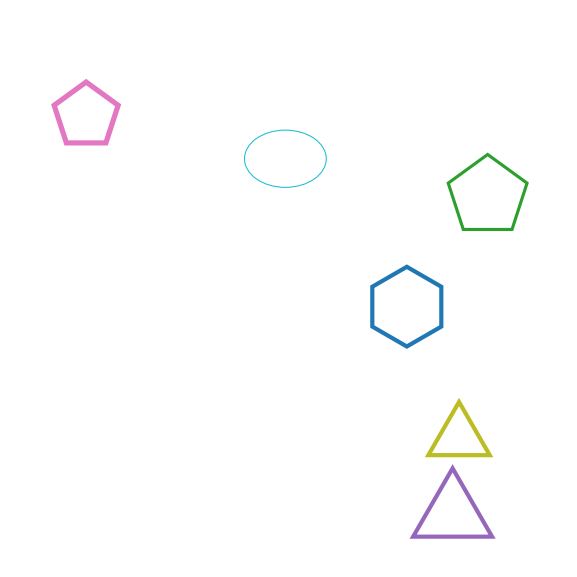[{"shape": "hexagon", "thickness": 2, "radius": 0.34, "center": [0.704, 0.468]}, {"shape": "pentagon", "thickness": 1.5, "radius": 0.36, "center": [0.844, 0.66]}, {"shape": "triangle", "thickness": 2, "radius": 0.39, "center": [0.784, 0.109]}, {"shape": "pentagon", "thickness": 2.5, "radius": 0.29, "center": [0.149, 0.799]}, {"shape": "triangle", "thickness": 2, "radius": 0.31, "center": [0.795, 0.242]}, {"shape": "oval", "thickness": 0.5, "radius": 0.35, "center": [0.494, 0.724]}]